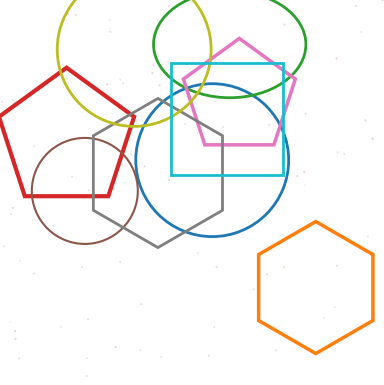[{"shape": "circle", "thickness": 2, "radius": 0.99, "center": [0.551, 0.584]}, {"shape": "hexagon", "thickness": 2.5, "radius": 0.86, "center": [0.82, 0.253]}, {"shape": "oval", "thickness": 2, "radius": 0.99, "center": [0.597, 0.885]}, {"shape": "pentagon", "thickness": 3, "radius": 0.92, "center": [0.173, 0.64]}, {"shape": "circle", "thickness": 1.5, "radius": 0.69, "center": [0.22, 0.504]}, {"shape": "pentagon", "thickness": 2.5, "radius": 0.76, "center": [0.622, 0.747]}, {"shape": "hexagon", "thickness": 2, "radius": 0.97, "center": [0.41, 0.551]}, {"shape": "circle", "thickness": 2, "radius": 1.0, "center": [0.349, 0.872]}, {"shape": "square", "thickness": 2, "radius": 0.72, "center": [0.589, 0.69]}]